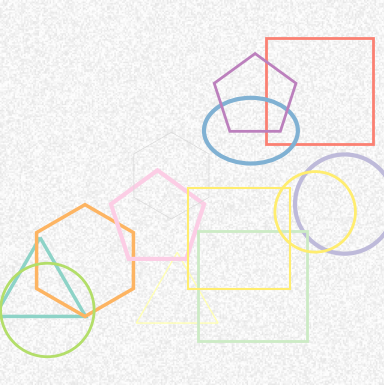[{"shape": "triangle", "thickness": 2.5, "radius": 0.68, "center": [0.104, 0.246]}, {"shape": "triangle", "thickness": 1, "radius": 0.61, "center": [0.46, 0.222]}, {"shape": "circle", "thickness": 3, "radius": 0.64, "center": [0.895, 0.47]}, {"shape": "square", "thickness": 2, "radius": 0.69, "center": [0.829, 0.764]}, {"shape": "oval", "thickness": 3, "radius": 0.61, "center": [0.652, 0.661]}, {"shape": "hexagon", "thickness": 2.5, "radius": 0.73, "center": [0.221, 0.323]}, {"shape": "circle", "thickness": 2, "radius": 0.61, "center": [0.123, 0.195]}, {"shape": "pentagon", "thickness": 3, "radius": 0.64, "center": [0.409, 0.43]}, {"shape": "hexagon", "thickness": 0.5, "radius": 0.56, "center": [0.445, 0.544]}, {"shape": "pentagon", "thickness": 2, "radius": 0.56, "center": [0.663, 0.749]}, {"shape": "square", "thickness": 2, "radius": 0.71, "center": [0.656, 0.257]}, {"shape": "square", "thickness": 1.5, "radius": 0.66, "center": [0.621, 0.381]}, {"shape": "circle", "thickness": 2, "radius": 0.52, "center": [0.819, 0.45]}]